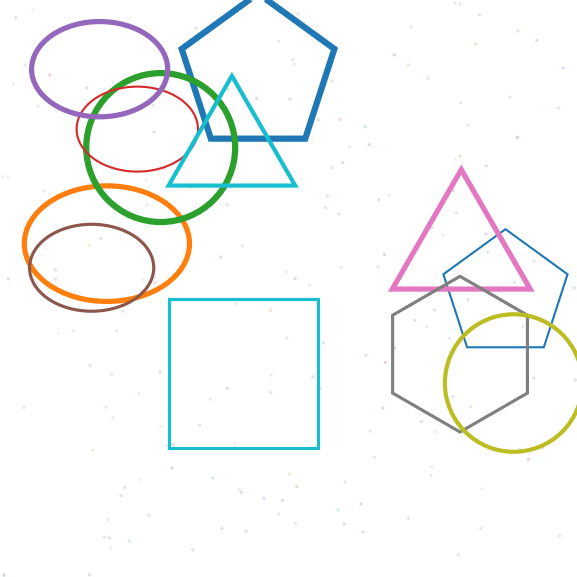[{"shape": "pentagon", "thickness": 1, "radius": 0.57, "center": [0.875, 0.489]}, {"shape": "pentagon", "thickness": 3, "radius": 0.69, "center": [0.447, 0.871]}, {"shape": "oval", "thickness": 2.5, "radius": 0.72, "center": [0.185, 0.577]}, {"shape": "circle", "thickness": 3, "radius": 0.64, "center": [0.278, 0.744]}, {"shape": "oval", "thickness": 1, "radius": 0.53, "center": [0.238, 0.776]}, {"shape": "oval", "thickness": 2.5, "radius": 0.59, "center": [0.173, 0.879]}, {"shape": "oval", "thickness": 1.5, "radius": 0.54, "center": [0.159, 0.535]}, {"shape": "triangle", "thickness": 2.5, "radius": 0.69, "center": [0.799, 0.567]}, {"shape": "hexagon", "thickness": 1.5, "radius": 0.67, "center": [0.797, 0.386]}, {"shape": "circle", "thickness": 2, "radius": 0.6, "center": [0.889, 0.336]}, {"shape": "square", "thickness": 1.5, "radius": 0.64, "center": [0.422, 0.352]}, {"shape": "triangle", "thickness": 2, "radius": 0.63, "center": [0.402, 0.741]}]